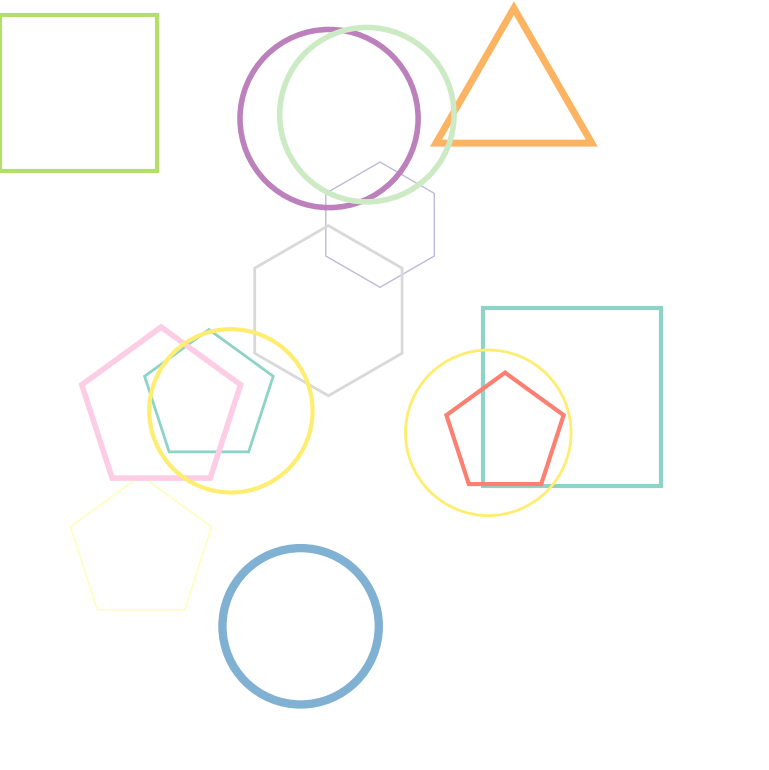[{"shape": "pentagon", "thickness": 1, "radius": 0.44, "center": [0.271, 0.484]}, {"shape": "square", "thickness": 1.5, "radius": 0.58, "center": [0.743, 0.484]}, {"shape": "pentagon", "thickness": 0.5, "radius": 0.48, "center": [0.183, 0.286]}, {"shape": "hexagon", "thickness": 0.5, "radius": 0.41, "center": [0.494, 0.708]}, {"shape": "pentagon", "thickness": 1.5, "radius": 0.4, "center": [0.656, 0.436]}, {"shape": "circle", "thickness": 3, "radius": 0.51, "center": [0.39, 0.187]}, {"shape": "triangle", "thickness": 2.5, "radius": 0.58, "center": [0.667, 0.873]}, {"shape": "square", "thickness": 1.5, "radius": 0.51, "center": [0.102, 0.879]}, {"shape": "pentagon", "thickness": 2, "radius": 0.54, "center": [0.209, 0.467]}, {"shape": "hexagon", "thickness": 1, "radius": 0.55, "center": [0.426, 0.596]}, {"shape": "circle", "thickness": 2, "radius": 0.58, "center": [0.427, 0.846]}, {"shape": "circle", "thickness": 2, "radius": 0.57, "center": [0.476, 0.851]}, {"shape": "circle", "thickness": 1.5, "radius": 0.53, "center": [0.3, 0.466]}, {"shape": "circle", "thickness": 1, "radius": 0.54, "center": [0.634, 0.438]}]